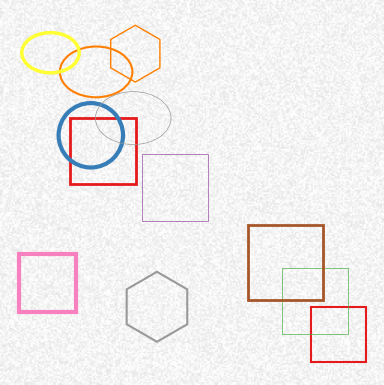[{"shape": "square", "thickness": 1.5, "radius": 0.36, "center": [0.879, 0.131]}, {"shape": "square", "thickness": 2, "radius": 0.43, "center": [0.268, 0.609]}, {"shape": "circle", "thickness": 3, "radius": 0.42, "center": [0.236, 0.649]}, {"shape": "square", "thickness": 0.5, "radius": 0.43, "center": [0.818, 0.218]}, {"shape": "square", "thickness": 0.5, "radius": 0.43, "center": [0.454, 0.513]}, {"shape": "oval", "thickness": 1.5, "radius": 0.47, "center": [0.25, 0.813]}, {"shape": "hexagon", "thickness": 1, "radius": 0.37, "center": [0.351, 0.861]}, {"shape": "oval", "thickness": 2.5, "radius": 0.37, "center": [0.131, 0.863]}, {"shape": "square", "thickness": 2, "radius": 0.48, "center": [0.742, 0.318]}, {"shape": "square", "thickness": 3, "radius": 0.37, "center": [0.123, 0.265]}, {"shape": "oval", "thickness": 0.5, "radius": 0.49, "center": [0.346, 0.693]}, {"shape": "hexagon", "thickness": 1.5, "radius": 0.45, "center": [0.408, 0.203]}]